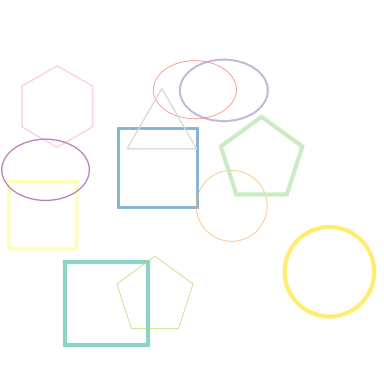[{"shape": "square", "thickness": 3, "radius": 0.54, "center": [0.277, 0.212]}, {"shape": "square", "thickness": 2.5, "radius": 0.44, "center": [0.11, 0.442]}, {"shape": "oval", "thickness": 1.5, "radius": 0.57, "center": [0.581, 0.765]}, {"shape": "oval", "thickness": 0.5, "radius": 0.54, "center": [0.506, 0.767]}, {"shape": "square", "thickness": 2, "radius": 0.51, "center": [0.408, 0.564]}, {"shape": "circle", "thickness": 0.5, "radius": 0.46, "center": [0.602, 0.465]}, {"shape": "pentagon", "thickness": 0.5, "radius": 0.52, "center": [0.402, 0.23]}, {"shape": "hexagon", "thickness": 1, "radius": 0.53, "center": [0.149, 0.723]}, {"shape": "triangle", "thickness": 1, "radius": 0.52, "center": [0.42, 0.666]}, {"shape": "oval", "thickness": 1, "radius": 0.57, "center": [0.118, 0.559]}, {"shape": "pentagon", "thickness": 3, "radius": 0.56, "center": [0.679, 0.585]}, {"shape": "circle", "thickness": 3, "radius": 0.58, "center": [0.856, 0.294]}]